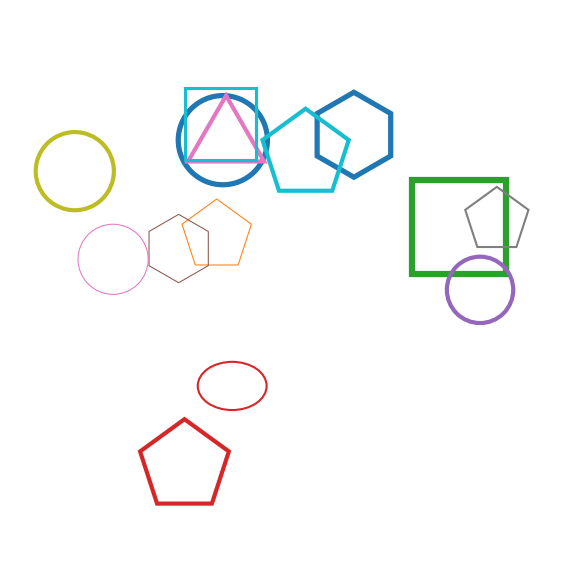[{"shape": "hexagon", "thickness": 2.5, "radius": 0.37, "center": [0.613, 0.766]}, {"shape": "circle", "thickness": 2.5, "radius": 0.39, "center": [0.386, 0.756]}, {"shape": "pentagon", "thickness": 0.5, "radius": 0.32, "center": [0.375, 0.591]}, {"shape": "square", "thickness": 3, "radius": 0.41, "center": [0.795, 0.606]}, {"shape": "oval", "thickness": 1, "radius": 0.3, "center": [0.402, 0.331]}, {"shape": "pentagon", "thickness": 2, "radius": 0.4, "center": [0.319, 0.192]}, {"shape": "circle", "thickness": 2, "radius": 0.29, "center": [0.831, 0.497]}, {"shape": "hexagon", "thickness": 0.5, "radius": 0.3, "center": [0.309, 0.569]}, {"shape": "triangle", "thickness": 2, "radius": 0.38, "center": [0.391, 0.758]}, {"shape": "circle", "thickness": 0.5, "radius": 0.3, "center": [0.196, 0.55]}, {"shape": "pentagon", "thickness": 1, "radius": 0.29, "center": [0.86, 0.618]}, {"shape": "circle", "thickness": 2, "radius": 0.34, "center": [0.13, 0.703]}, {"shape": "pentagon", "thickness": 2, "radius": 0.39, "center": [0.529, 0.732]}, {"shape": "square", "thickness": 1.5, "radius": 0.31, "center": [0.382, 0.785]}]